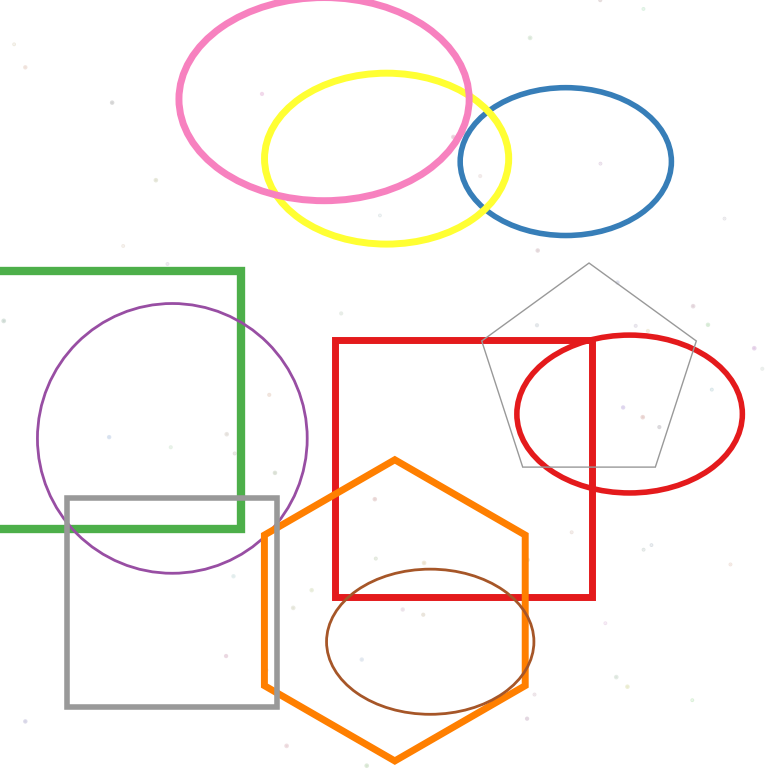[{"shape": "square", "thickness": 2.5, "radius": 0.84, "center": [0.602, 0.391]}, {"shape": "oval", "thickness": 2, "radius": 0.73, "center": [0.818, 0.462]}, {"shape": "oval", "thickness": 2, "radius": 0.69, "center": [0.735, 0.79]}, {"shape": "square", "thickness": 3, "radius": 0.84, "center": [0.145, 0.481]}, {"shape": "circle", "thickness": 1, "radius": 0.88, "center": [0.224, 0.431]}, {"shape": "hexagon", "thickness": 2.5, "radius": 0.98, "center": [0.513, 0.207]}, {"shape": "oval", "thickness": 2.5, "radius": 0.79, "center": [0.502, 0.794]}, {"shape": "oval", "thickness": 1, "radius": 0.67, "center": [0.559, 0.167]}, {"shape": "oval", "thickness": 2.5, "radius": 0.94, "center": [0.421, 0.871]}, {"shape": "square", "thickness": 2, "radius": 0.68, "center": [0.223, 0.218]}, {"shape": "pentagon", "thickness": 0.5, "radius": 0.73, "center": [0.765, 0.512]}]